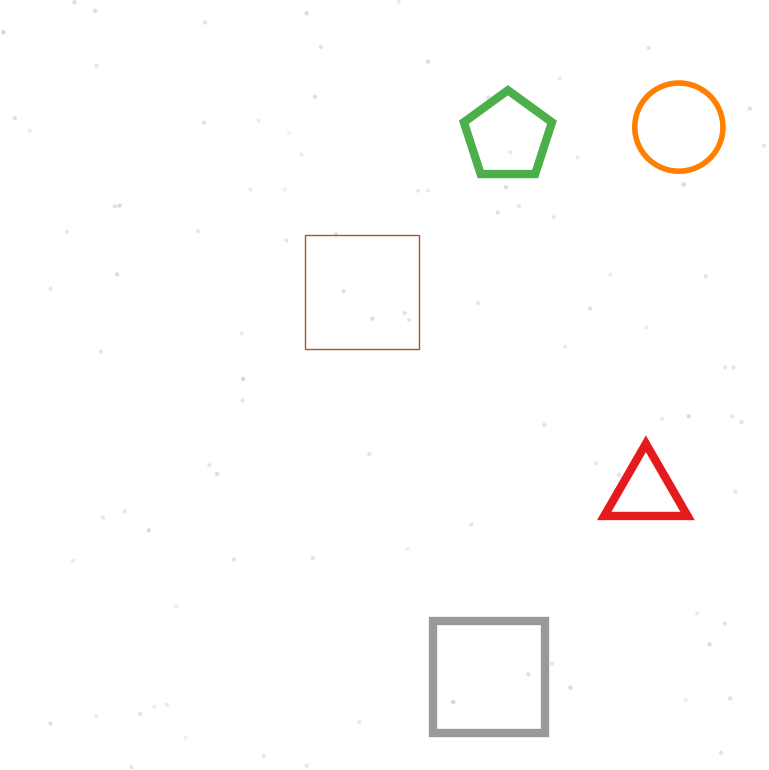[{"shape": "triangle", "thickness": 3, "radius": 0.31, "center": [0.839, 0.361]}, {"shape": "pentagon", "thickness": 3, "radius": 0.3, "center": [0.66, 0.823]}, {"shape": "circle", "thickness": 2, "radius": 0.29, "center": [0.882, 0.835]}, {"shape": "square", "thickness": 0.5, "radius": 0.37, "center": [0.471, 0.621]}, {"shape": "square", "thickness": 3, "radius": 0.36, "center": [0.635, 0.121]}]